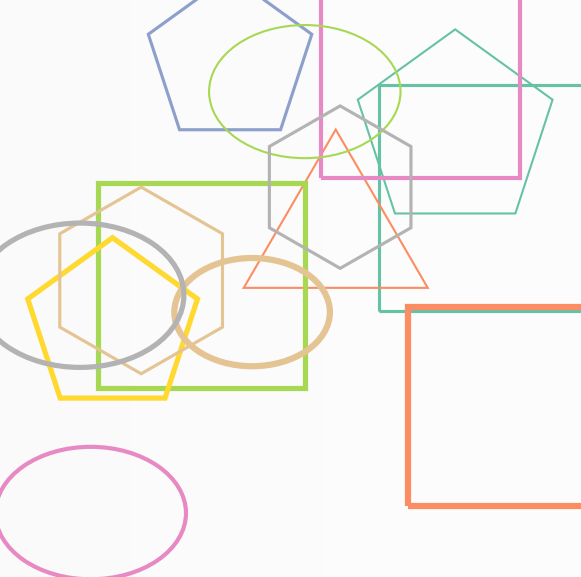[{"shape": "pentagon", "thickness": 1, "radius": 0.88, "center": [0.783, 0.772]}, {"shape": "square", "thickness": 1.5, "radius": 0.98, "center": [0.847, 0.656]}, {"shape": "triangle", "thickness": 1, "radius": 0.91, "center": [0.578, 0.592]}, {"shape": "square", "thickness": 3, "radius": 0.86, "center": [0.874, 0.295]}, {"shape": "pentagon", "thickness": 1.5, "radius": 0.74, "center": [0.396, 0.894]}, {"shape": "square", "thickness": 2, "radius": 0.86, "center": [0.724, 0.862]}, {"shape": "oval", "thickness": 2, "radius": 0.82, "center": [0.156, 0.111]}, {"shape": "oval", "thickness": 1, "radius": 0.82, "center": [0.524, 0.841]}, {"shape": "square", "thickness": 2.5, "radius": 0.89, "center": [0.347, 0.505]}, {"shape": "pentagon", "thickness": 2.5, "radius": 0.77, "center": [0.194, 0.434]}, {"shape": "oval", "thickness": 3, "radius": 0.67, "center": [0.434, 0.459]}, {"shape": "hexagon", "thickness": 1.5, "radius": 0.81, "center": [0.243, 0.514]}, {"shape": "hexagon", "thickness": 1.5, "radius": 0.7, "center": [0.585, 0.675]}, {"shape": "oval", "thickness": 2.5, "radius": 0.89, "center": [0.138, 0.488]}]